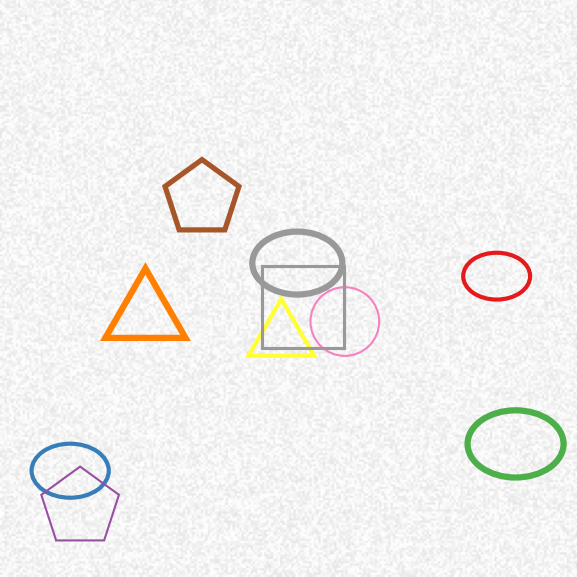[{"shape": "oval", "thickness": 2, "radius": 0.29, "center": [0.86, 0.521]}, {"shape": "oval", "thickness": 2, "radius": 0.33, "center": [0.122, 0.184]}, {"shape": "oval", "thickness": 3, "radius": 0.42, "center": [0.893, 0.23]}, {"shape": "pentagon", "thickness": 1, "radius": 0.35, "center": [0.139, 0.121]}, {"shape": "triangle", "thickness": 3, "radius": 0.4, "center": [0.252, 0.454]}, {"shape": "triangle", "thickness": 2, "radius": 0.33, "center": [0.487, 0.416]}, {"shape": "pentagon", "thickness": 2.5, "radius": 0.34, "center": [0.35, 0.655]}, {"shape": "circle", "thickness": 1, "radius": 0.3, "center": [0.597, 0.442]}, {"shape": "square", "thickness": 1.5, "radius": 0.36, "center": [0.525, 0.468]}, {"shape": "oval", "thickness": 3, "radius": 0.39, "center": [0.515, 0.544]}]